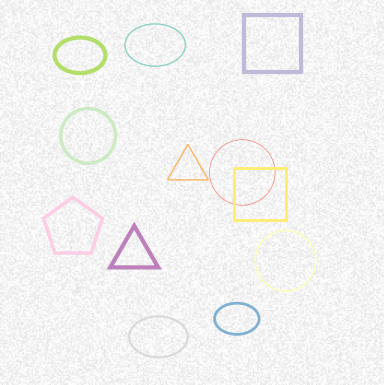[{"shape": "oval", "thickness": 1, "radius": 0.39, "center": [0.403, 0.883]}, {"shape": "circle", "thickness": 1, "radius": 0.39, "center": [0.742, 0.323]}, {"shape": "square", "thickness": 3, "radius": 0.37, "center": [0.707, 0.888]}, {"shape": "circle", "thickness": 0.5, "radius": 0.43, "center": [0.629, 0.552]}, {"shape": "oval", "thickness": 2, "radius": 0.29, "center": [0.615, 0.172]}, {"shape": "triangle", "thickness": 1, "radius": 0.31, "center": [0.488, 0.564]}, {"shape": "oval", "thickness": 3, "radius": 0.33, "center": [0.208, 0.856]}, {"shape": "pentagon", "thickness": 2.5, "radius": 0.4, "center": [0.19, 0.408]}, {"shape": "oval", "thickness": 1.5, "radius": 0.38, "center": [0.411, 0.125]}, {"shape": "triangle", "thickness": 3, "radius": 0.36, "center": [0.349, 0.341]}, {"shape": "circle", "thickness": 2.5, "radius": 0.36, "center": [0.229, 0.647]}, {"shape": "square", "thickness": 2, "radius": 0.34, "center": [0.674, 0.496]}]